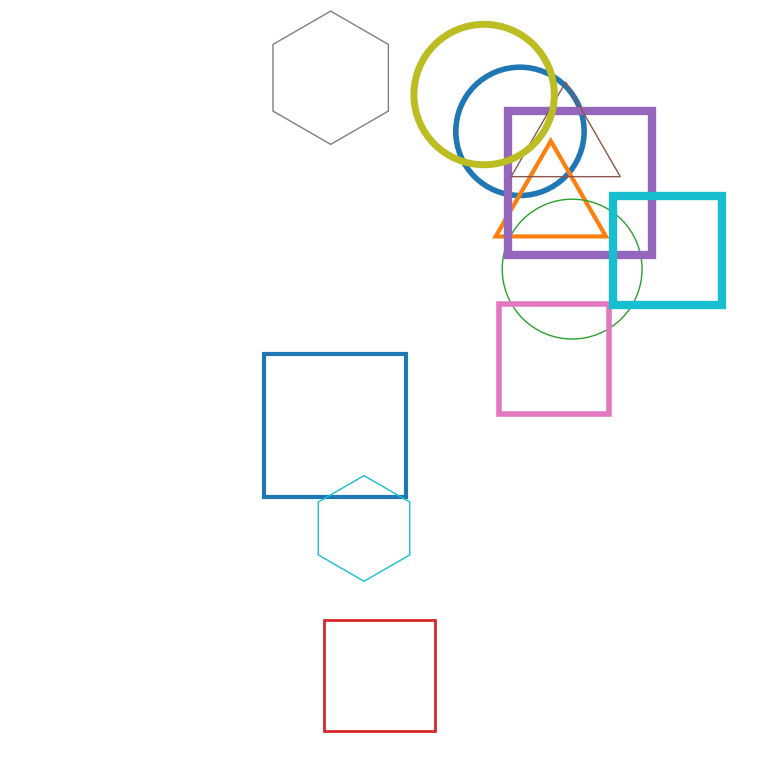[{"shape": "circle", "thickness": 2, "radius": 0.42, "center": [0.675, 0.829]}, {"shape": "square", "thickness": 1.5, "radius": 0.46, "center": [0.435, 0.447]}, {"shape": "triangle", "thickness": 1.5, "radius": 0.41, "center": [0.715, 0.734]}, {"shape": "circle", "thickness": 0.5, "radius": 0.45, "center": [0.743, 0.651]}, {"shape": "square", "thickness": 1, "radius": 0.36, "center": [0.493, 0.123]}, {"shape": "square", "thickness": 3, "radius": 0.47, "center": [0.753, 0.762]}, {"shape": "triangle", "thickness": 0.5, "radius": 0.41, "center": [0.735, 0.812]}, {"shape": "square", "thickness": 2, "radius": 0.36, "center": [0.719, 0.534]}, {"shape": "hexagon", "thickness": 0.5, "radius": 0.43, "center": [0.429, 0.899]}, {"shape": "circle", "thickness": 2.5, "radius": 0.46, "center": [0.629, 0.877]}, {"shape": "hexagon", "thickness": 0.5, "radius": 0.34, "center": [0.473, 0.314]}, {"shape": "square", "thickness": 3, "radius": 0.35, "center": [0.866, 0.675]}]